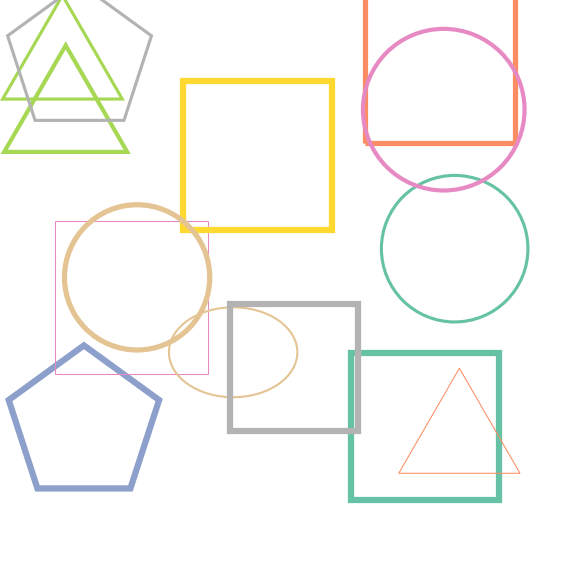[{"shape": "square", "thickness": 3, "radius": 0.64, "center": [0.736, 0.261]}, {"shape": "circle", "thickness": 1.5, "radius": 0.63, "center": [0.787, 0.569]}, {"shape": "square", "thickness": 2.5, "radius": 0.65, "center": [0.762, 0.881]}, {"shape": "triangle", "thickness": 0.5, "radius": 0.61, "center": [0.795, 0.24]}, {"shape": "pentagon", "thickness": 3, "radius": 0.68, "center": [0.145, 0.264]}, {"shape": "circle", "thickness": 2, "radius": 0.7, "center": [0.768, 0.809]}, {"shape": "square", "thickness": 0.5, "radius": 0.66, "center": [0.228, 0.484]}, {"shape": "triangle", "thickness": 1.5, "radius": 0.6, "center": [0.108, 0.887]}, {"shape": "triangle", "thickness": 2, "radius": 0.61, "center": [0.114, 0.798]}, {"shape": "square", "thickness": 3, "radius": 0.64, "center": [0.446, 0.729]}, {"shape": "oval", "thickness": 1, "radius": 0.56, "center": [0.404, 0.389]}, {"shape": "circle", "thickness": 2.5, "radius": 0.63, "center": [0.237, 0.519]}, {"shape": "pentagon", "thickness": 1.5, "radius": 0.65, "center": [0.138, 0.897]}, {"shape": "square", "thickness": 3, "radius": 0.55, "center": [0.509, 0.363]}]